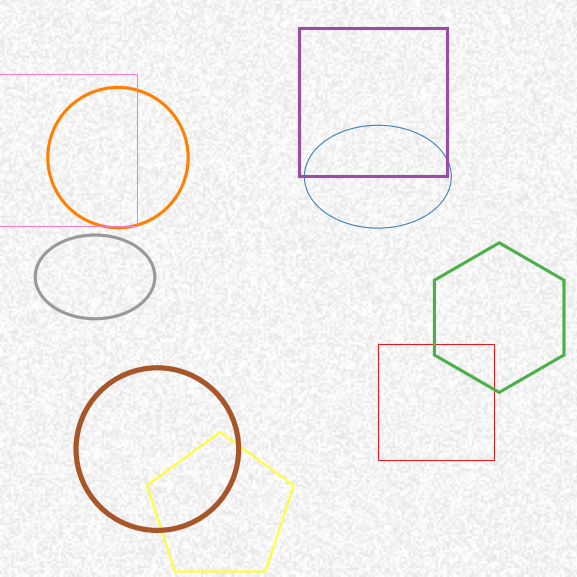[{"shape": "square", "thickness": 0.5, "radius": 0.5, "center": [0.755, 0.303]}, {"shape": "oval", "thickness": 0.5, "radius": 0.64, "center": [0.654, 0.693]}, {"shape": "hexagon", "thickness": 1.5, "radius": 0.65, "center": [0.864, 0.449]}, {"shape": "square", "thickness": 1.5, "radius": 0.64, "center": [0.646, 0.822]}, {"shape": "circle", "thickness": 1.5, "radius": 0.61, "center": [0.204, 0.726]}, {"shape": "pentagon", "thickness": 1, "radius": 0.67, "center": [0.381, 0.118]}, {"shape": "circle", "thickness": 2.5, "radius": 0.7, "center": [0.272, 0.221]}, {"shape": "square", "thickness": 0.5, "radius": 0.66, "center": [0.105, 0.739]}, {"shape": "oval", "thickness": 1.5, "radius": 0.52, "center": [0.165, 0.52]}]